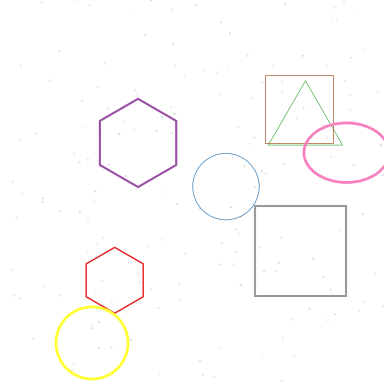[{"shape": "hexagon", "thickness": 1, "radius": 0.43, "center": [0.298, 0.272]}, {"shape": "circle", "thickness": 0.5, "radius": 0.43, "center": [0.587, 0.515]}, {"shape": "triangle", "thickness": 0.5, "radius": 0.56, "center": [0.793, 0.679]}, {"shape": "hexagon", "thickness": 1.5, "radius": 0.57, "center": [0.359, 0.629]}, {"shape": "circle", "thickness": 2, "radius": 0.47, "center": [0.239, 0.109]}, {"shape": "square", "thickness": 0.5, "radius": 0.44, "center": [0.777, 0.716]}, {"shape": "oval", "thickness": 2, "radius": 0.55, "center": [0.9, 0.603]}, {"shape": "square", "thickness": 1.5, "radius": 0.59, "center": [0.781, 0.348]}]